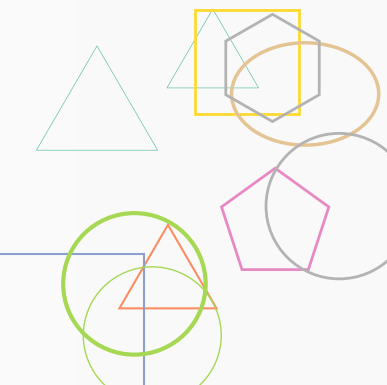[{"shape": "triangle", "thickness": 0.5, "radius": 0.68, "center": [0.549, 0.84]}, {"shape": "triangle", "thickness": 0.5, "radius": 0.9, "center": [0.25, 0.7]}, {"shape": "triangle", "thickness": 1.5, "radius": 0.72, "center": [0.433, 0.271]}, {"shape": "square", "thickness": 1.5, "radius": 0.96, "center": [0.179, 0.148]}, {"shape": "pentagon", "thickness": 2, "radius": 0.73, "center": [0.71, 0.417]}, {"shape": "circle", "thickness": 3, "radius": 0.92, "center": [0.347, 0.263]}, {"shape": "circle", "thickness": 1, "radius": 0.89, "center": [0.393, 0.129]}, {"shape": "square", "thickness": 2, "radius": 0.67, "center": [0.638, 0.839]}, {"shape": "oval", "thickness": 2.5, "radius": 0.95, "center": [0.787, 0.756]}, {"shape": "hexagon", "thickness": 2, "radius": 0.7, "center": [0.703, 0.824]}, {"shape": "circle", "thickness": 2, "radius": 0.94, "center": [0.875, 0.465]}]